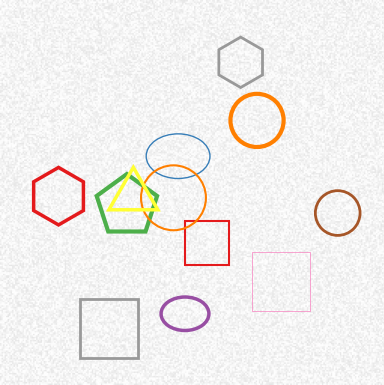[{"shape": "square", "thickness": 1.5, "radius": 0.29, "center": [0.537, 0.369]}, {"shape": "hexagon", "thickness": 2.5, "radius": 0.37, "center": [0.152, 0.49]}, {"shape": "oval", "thickness": 1, "radius": 0.41, "center": [0.463, 0.594]}, {"shape": "pentagon", "thickness": 3, "radius": 0.41, "center": [0.33, 0.465]}, {"shape": "oval", "thickness": 2.5, "radius": 0.31, "center": [0.481, 0.185]}, {"shape": "circle", "thickness": 1.5, "radius": 0.42, "center": [0.451, 0.486]}, {"shape": "circle", "thickness": 3, "radius": 0.35, "center": [0.668, 0.687]}, {"shape": "triangle", "thickness": 2.5, "radius": 0.37, "center": [0.346, 0.492]}, {"shape": "circle", "thickness": 2, "radius": 0.29, "center": [0.877, 0.447]}, {"shape": "square", "thickness": 0.5, "radius": 0.38, "center": [0.73, 0.269]}, {"shape": "square", "thickness": 2, "radius": 0.38, "center": [0.283, 0.147]}, {"shape": "hexagon", "thickness": 2, "radius": 0.33, "center": [0.625, 0.838]}]